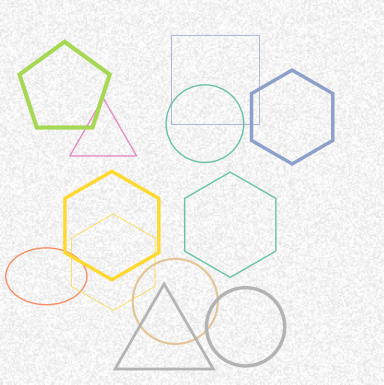[{"shape": "circle", "thickness": 1, "radius": 0.5, "center": [0.532, 0.679]}, {"shape": "hexagon", "thickness": 1, "radius": 0.68, "center": [0.598, 0.416]}, {"shape": "oval", "thickness": 1, "radius": 0.53, "center": [0.12, 0.282]}, {"shape": "square", "thickness": 0.5, "radius": 0.57, "center": [0.559, 0.794]}, {"shape": "hexagon", "thickness": 2.5, "radius": 0.61, "center": [0.759, 0.696]}, {"shape": "triangle", "thickness": 1, "radius": 0.5, "center": [0.268, 0.645]}, {"shape": "pentagon", "thickness": 3, "radius": 0.62, "center": [0.168, 0.768]}, {"shape": "hexagon", "thickness": 0.5, "radius": 0.63, "center": [0.294, 0.319]}, {"shape": "hexagon", "thickness": 2.5, "radius": 0.7, "center": [0.291, 0.414]}, {"shape": "circle", "thickness": 1.5, "radius": 0.55, "center": [0.455, 0.217]}, {"shape": "triangle", "thickness": 2, "radius": 0.74, "center": [0.426, 0.115]}, {"shape": "circle", "thickness": 2.5, "radius": 0.51, "center": [0.638, 0.151]}]